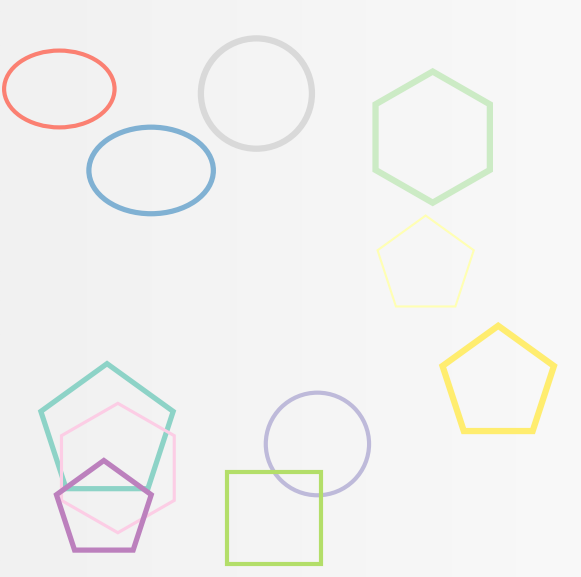[{"shape": "pentagon", "thickness": 2.5, "radius": 0.6, "center": [0.184, 0.25]}, {"shape": "pentagon", "thickness": 1, "radius": 0.44, "center": [0.732, 0.539]}, {"shape": "circle", "thickness": 2, "radius": 0.44, "center": [0.546, 0.23]}, {"shape": "oval", "thickness": 2, "radius": 0.48, "center": [0.102, 0.845]}, {"shape": "oval", "thickness": 2.5, "radius": 0.54, "center": [0.26, 0.704]}, {"shape": "square", "thickness": 2, "radius": 0.4, "center": [0.472, 0.102]}, {"shape": "hexagon", "thickness": 1.5, "radius": 0.56, "center": [0.203, 0.189]}, {"shape": "circle", "thickness": 3, "radius": 0.48, "center": [0.441, 0.837]}, {"shape": "pentagon", "thickness": 2.5, "radius": 0.43, "center": [0.179, 0.116]}, {"shape": "hexagon", "thickness": 3, "radius": 0.57, "center": [0.744, 0.762]}, {"shape": "pentagon", "thickness": 3, "radius": 0.5, "center": [0.857, 0.334]}]